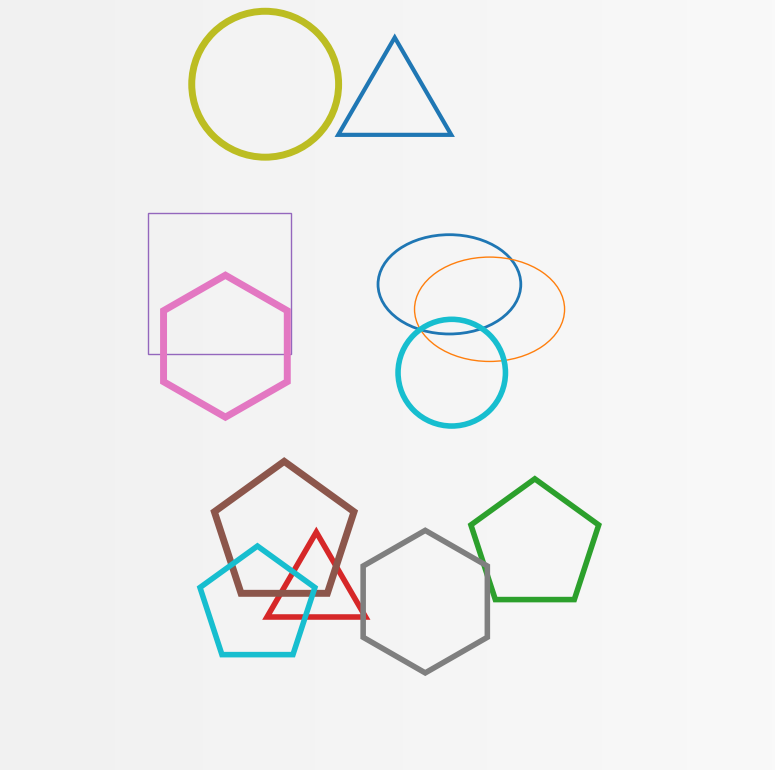[{"shape": "triangle", "thickness": 1.5, "radius": 0.42, "center": [0.509, 0.867]}, {"shape": "oval", "thickness": 1, "radius": 0.46, "center": [0.58, 0.631]}, {"shape": "oval", "thickness": 0.5, "radius": 0.48, "center": [0.632, 0.598]}, {"shape": "pentagon", "thickness": 2, "radius": 0.43, "center": [0.69, 0.291]}, {"shape": "triangle", "thickness": 2, "radius": 0.37, "center": [0.408, 0.235]}, {"shape": "square", "thickness": 0.5, "radius": 0.46, "center": [0.283, 0.632]}, {"shape": "pentagon", "thickness": 2.5, "radius": 0.47, "center": [0.367, 0.306]}, {"shape": "hexagon", "thickness": 2.5, "radius": 0.46, "center": [0.291, 0.55]}, {"shape": "hexagon", "thickness": 2, "radius": 0.46, "center": [0.549, 0.219]}, {"shape": "circle", "thickness": 2.5, "radius": 0.47, "center": [0.342, 0.891]}, {"shape": "pentagon", "thickness": 2, "radius": 0.39, "center": [0.332, 0.213]}, {"shape": "circle", "thickness": 2, "radius": 0.35, "center": [0.583, 0.516]}]